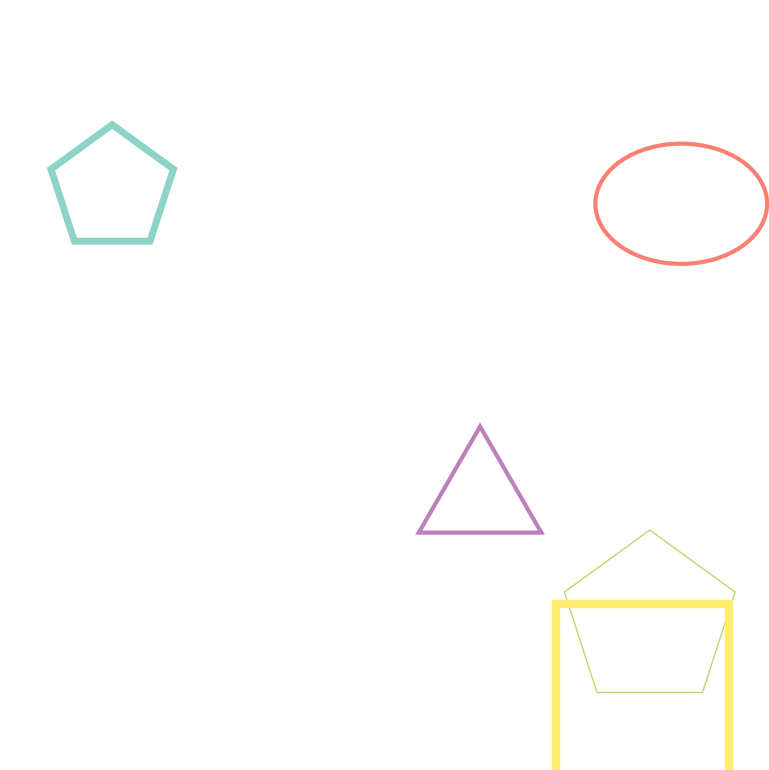[{"shape": "pentagon", "thickness": 2.5, "radius": 0.42, "center": [0.146, 0.754]}, {"shape": "oval", "thickness": 1.5, "radius": 0.56, "center": [0.885, 0.735]}, {"shape": "pentagon", "thickness": 0.5, "radius": 0.58, "center": [0.844, 0.195]}, {"shape": "triangle", "thickness": 1.5, "radius": 0.46, "center": [0.623, 0.354]}, {"shape": "square", "thickness": 3, "radius": 0.56, "center": [0.835, 0.103]}]